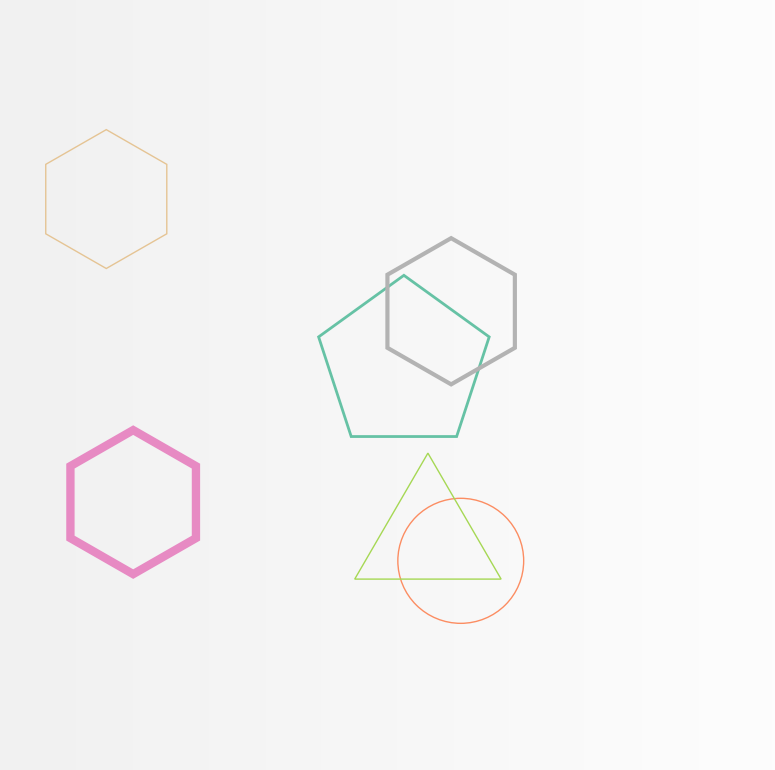[{"shape": "pentagon", "thickness": 1, "radius": 0.58, "center": [0.521, 0.527]}, {"shape": "circle", "thickness": 0.5, "radius": 0.41, "center": [0.595, 0.272]}, {"shape": "hexagon", "thickness": 3, "radius": 0.47, "center": [0.172, 0.348]}, {"shape": "triangle", "thickness": 0.5, "radius": 0.55, "center": [0.552, 0.302]}, {"shape": "hexagon", "thickness": 0.5, "radius": 0.45, "center": [0.137, 0.741]}, {"shape": "hexagon", "thickness": 1.5, "radius": 0.47, "center": [0.582, 0.596]}]